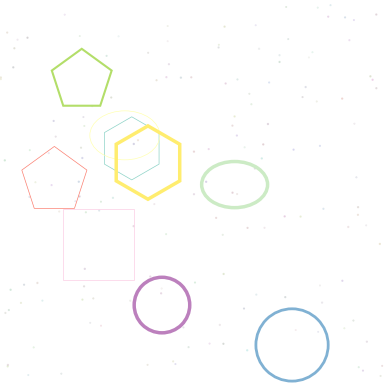[{"shape": "hexagon", "thickness": 0.5, "radius": 0.41, "center": [0.342, 0.615]}, {"shape": "oval", "thickness": 0.5, "radius": 0.45, "center": [0.324, 0.648]}, {"shape": "pentagon", "thickness": 0.5, "radius": 0.44, "center": [0.141, 0.531]}, {"shape": "circle", "thickness": 2, "radius": 0.47, "center": [0.759, 0.104]}, {"shape": "pentagon", "thickness": 1.5, "radius": 0.41, "center": [0.212, 0.792]}, {"shape": "square", "thickness": 0.5, "radius": 0.46, "center": [0.256, 0.364]}, {"shape": "circle", "thickness": 2.5, "radius": 0.36, "center": [0.421, 0.208]}, {"shape": "oval", "thickness": 2.5, "radius": 0.43, "center": [0.609, 0.521]}, {"shape": "hexagon", "thickness": 2.5, "radius": 0.48, "center": [0.384, 0.578]}]